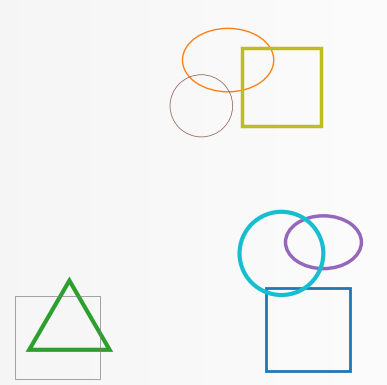[{"shape": "square", "thickness": 2, "radius": 0.54, "center": [0.795, 0.144]}, {"shape": "oval", "thickness": 1, "radius": 0.59, "center": [0.589, 0.844]}, {"shape": "triangle", "thickness": 3, "radius": 0.6, "center": [0.179, 0.151]}, {"shape": "oval", "thickness": 2.5, "radius": 0.49, "center": [0.835, 0.371]}, {"shape": "circle", "thickness": 0.5, "radius": 0.4, "center": [0.52, 0.725]}, {"shape": "square", "thickness": 0.5, "radius": 0.54, "center": [0.148, 0.124]}, {"shape": "square", "thickness": 2.5, "radius": 0.51, "center": [0.726, 0.774]}, {"shape": "circle", "thickness": 3, "radius": 0.54, "center": [0.726, 0.342]}]